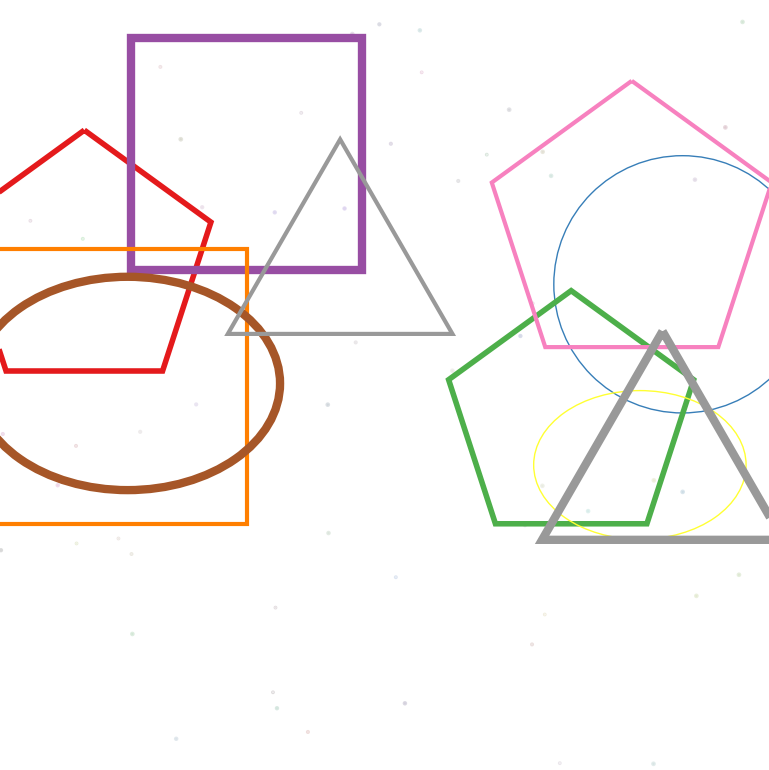[{"shape": "pentagon", "thickness": 2, "radius": 0.86, "center": [0.109, 0.658]}, {"shape": "circle", "thickness": 0.5, "radius": 0.84, "center": [0.886, 0.631]}, {"shape": "pentagon", "thickness": 2, "radius": 0.84, "center": [0.742, 0.455]}, {"shape": "square", "thickness": 3, "radius": 0.75, "center": [0.32, 0.8]}, {"shape": "square", "thickness": 1.5, "radius": 0.89, "center": [0.142, 0.498]}, {"shape": "oval", "thickness": 0.5, "radius": 0.69, "center": [0.831, 0.396]}, {"shape": "oval", "thickness": 3, "radius": 0.99, "center": [0.166, 0.502]}, {"shape": "pentagon", "thickness": 1.5, "radius": 0.96, "center": [0.82, 0.704]}, {"shape": "triangle", "thickness": 3, "radius": 0.9, "center": [0.86, 0.389]}, {"shape": "triangle", "thickness": 1.5, "radius": 0.84, "center": [0.442, 0.651]}]